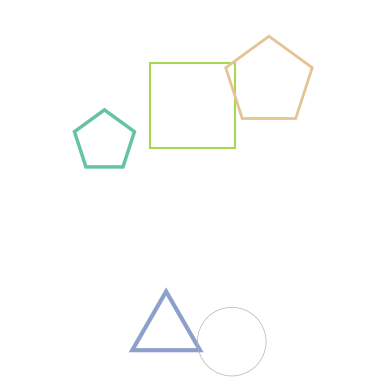[{"shape": "pentagon", "thickness": 2.5, "radius": 0.41, "center": [0.271, 0.633]}, {"shape": "triangle", "thickness": 3, "radius": 0.51, "center": [0.432, 0.141]}, {"shape": "square", "thickness": 1.5, "radius": 0.55, "center": [0.499, 0.727]}, {"shape": "pentagon", "thickness": 2, "radius": 0.59, "center": [0.699, 0.788]}, {"shape": "circle", "thickness": 0.5, "radius": 0.45, "center": [0.602, 0.113]}]